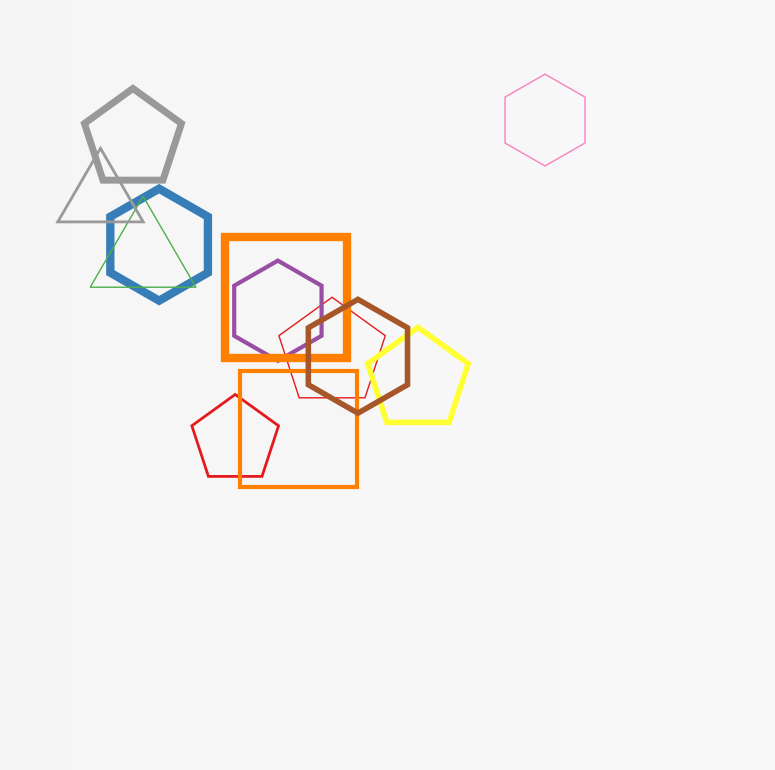[{"shape": "pentagon", "thickness": 0.5, "radius": 0.36, "center": [0.429, 0.542]}, {"shape": "pentagon", "thickness": 1, "radius": 0.29, "center": [0.303, 0.429]}, {"shape": "hexagon", "thickness": 3, "radius": 0.36, "center": [0.205, 0.682]}, {"shape": "triangle", "thickness": 0.5, "radius": 0.39, "center": [0.185, 0.666]}, {"shape": "hexagon", "thickness": 1.5, "radius": 0.33, "center": [0.359, 0.596]}, {"shape": "square", "thickness": 3, "radius": 0.39, "center": [0.369, 0.613]}, {"shape": "square", "thickness": 1.5, "radius": 0.38, "center": [0.385, 0.443]}, {"shape": "pentagon", "thickness": 2, "radius": 0.34, "center": [0.539, 0.507]}, {"shape": "hexagon", "thickness": 2, "radius": 0.37, "center": [0.462, 0.537]}, {"shape": "hexagon", "thickness": 0.5, "radius": 0.3, "center": [0.703, 0.844]}, {"shape": "pentagon", "thickness": 2.5, "radius": 0.33, "center": [0.172, 0.819]}, {"shape": "triangle", "thickness": 1, "radius": 0.32, "center": [0.13, 0.744]}]